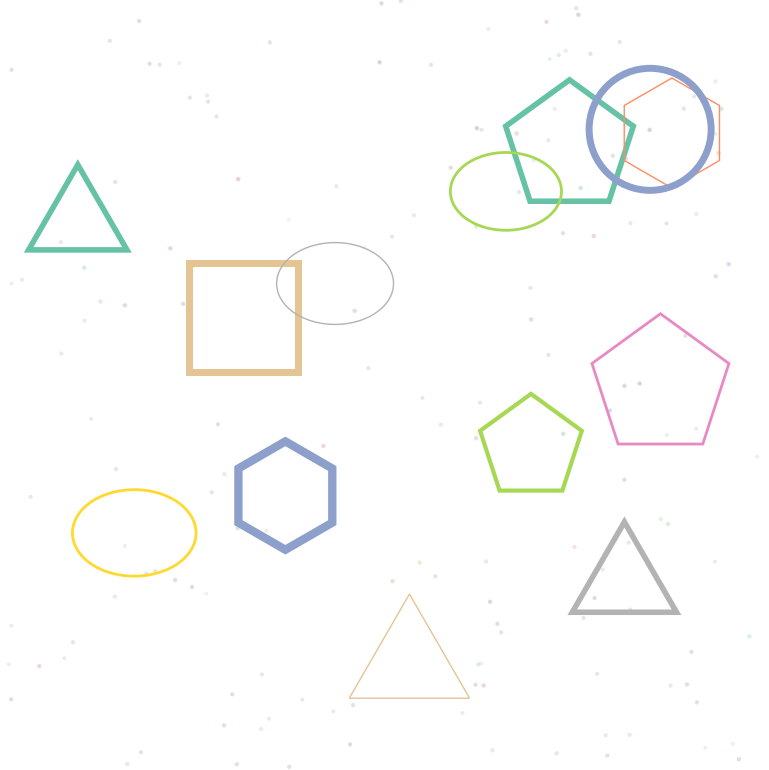[{"shape": "triangle", "thickness": 2, "radius": 0.37, "center": [0.101, 0.712]}, {"shape": "pentagon", "thickness": 2, "radius": 0.44, "center": [0.74, 0.809]}, {"shape": "hexagon", "thickness": 0.5, "radius": 0.36, "center": [0.873, 0.827]}, {"shape": "hexagon", "thickness": 3, "radius": 0.35, "center": [0.371, 0.356]}, {"shape": "circle", "thickness": 2.5, "radius": 0.4, "center": [0.844, 0.832]}, {"shape": "pentagon", "thickness": 1, "radius": 0.47, "center": [0.858, 0.499]}, {"shape": "oval", "thickness": 1, "radius": 0.36, "center": [0.657, 0.751]}, {"shape": "pentagon", "thickness": 1.5, "radius": 0.35, "center": [0.69, 0.419]}, {"shape": "oval", "thickness": 1, "radius": 0.4, "center": [0.174, 0.308]}, {"shape": "triangle", "thickness": 0.5, "radius": 0.45, "center": [0.532, 0.138]}, {"shape": "square", "thickness": 2.5, "radius": 0.35, "center": [0.316, 0.587]}, {"shape": "oval", "thickness": 0.5, "radius": 0.38, "center": [0.435, 0.632]}, {"shape": "triangle", "thickness": 2, "radius": 0.39, "center": [0.811, 0.244]}]